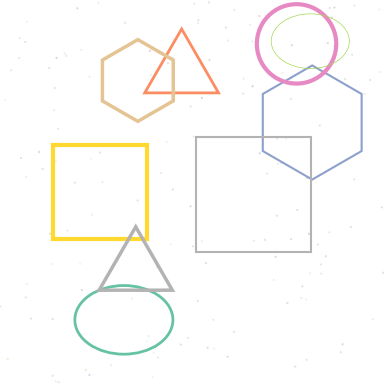[{"shape": "oval", "thickness": 2, "radius": 0.64, "center": [0.322, 0.169]}, {"shape": "triangle", "thickness": 2, "radius": 0.55, "center": [0.472, 0.814]}, {"shape": "hexagon", "thickness": 1.5, "radius": 0.74, "center": [0.811, 0.682]}, {"shape": "circle", "thickness": 3, "radius": 0.52, "center": [0.77, 0.886]}, {"shape": "oval", "thickness": 0.5, "radius": 0.51, "center": [0.806, 0.893]}, {"shape": "square", "thickness": 3, "radius": 0.61, "center": [0.26, 0.502]}, {"shape": "hexagon", "thickness": 2.5, "radius": 0.53, "center": [0.358, 0.791]}, {"shape": "triangle", "thickness": 2.5, "radius": 0.55, "center": [0.353, 0.301]}, {"shape": "square", "thickness": 1.5, "radius": 0.75, "center": [0.659, 0.496]}]